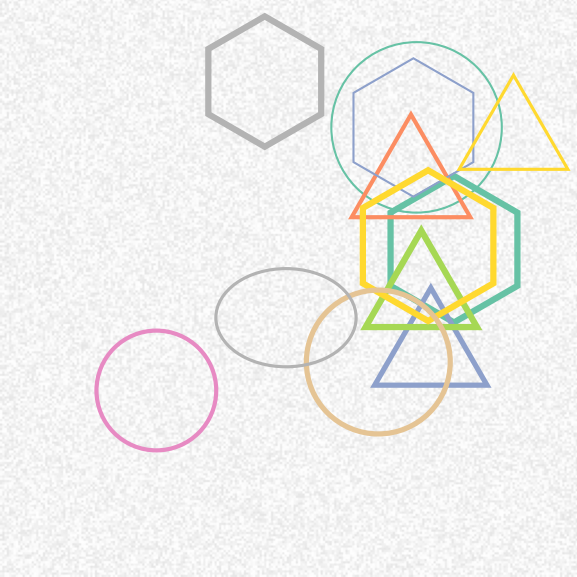[{"shape": "hexagon", "thickness": 3, "radius": 0.63, "center": [0.786, 0.568]}, {"shape": "circle", "thickness": 1, "radius": 0.74, "center": [0.721, 0.779]}, {"shape": "triangle", "thickness": 2, "radius": 0.59, "center": [0.712, 0.682]}, {"shape": "triangle", "thickness": 2.5, "radius": 0.56, "center": [0.746, 0.388]}, {"shape": "hexagon", "thickness": 1, "radius": 0.6, "center": [0.716, 0.778]}, {"shape": "circle", "thickness": 2, "radius": 0.52, "center": [0.271, 0.323]}, {"shape": "triangle", "thickness": 3, "radius": 0.56, "center": [0.73, 0.488]}, {"shape": "hexagon", "thickness": 3, "radius": 0.65, "center": [0.741, 0.574]}, {"shape": "triangle", "thickness": 1.5, "radius": 0.54, "center": [0.889, 0.76]}, {"shape": "circle", "thickness": 2.5, "radius": 0.62, "center": [0.655, 0.372]}, {"shape": "hexagon", "thickness": 3, "radius": 0.56, "center": [0.458, 0.858]}, {"shape": "oval", "thickness": 1.5, "radius": 0.61, "center": [0.495, 0.449]}]